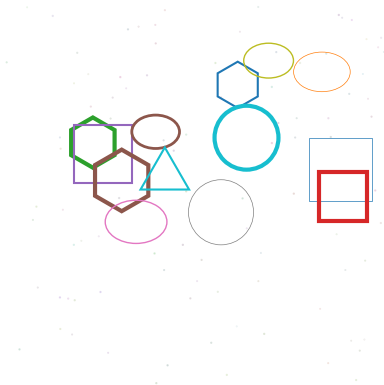[{"shape": "square", "thickness": 0.5, "radius": 0.41, "center": [0.883, 0.56]}, {"shape": "hexagon", "thickness": 1.5, "radius": 0.3, "center": [0.617, 0.78]}, {"shape": "oval", "thickness": 0.5, "radius": 0.37, "center": [0.836, 0.813]}, {"shape": "hexagon", "thickness": 3, "radius": 0.33, "center": [0.241, 0.63]}, {"shape": "square", "thickness": 3, "radius": 0.32, "center": [0.891, 0.49]}, {"shape": "square", "thickness": 1.5, "radius": 0.38, "center": [0.267, 0.6]}, {"shape": "oval", "thickness": 2, "radius": 0.31, "center": [0.404, 0.658]}, {"shape": "hexagon", "thickness": 3, "radius": 0.4, "center": [0.316, 0.531]}, {"shape": "oval", "thickness": 1, "radius": 0.4, "center": [0.353, 0.424]}, {"shape": "circle", "thickness": 0.5, "radius": 0.42, "center": [0.574, 0.449]}, {"shape": "oval", "thickness": 1, "radius": 0.32, "center": [0.698, 0.843]}, {"shape": "triangle", "thickness": 1.5, "radius": 0.36, "center": [0.428, 0.544]}, {"shape": "circle", "thickness": 3, "radius": 0.42, "center": [0.64, 0.642]}]